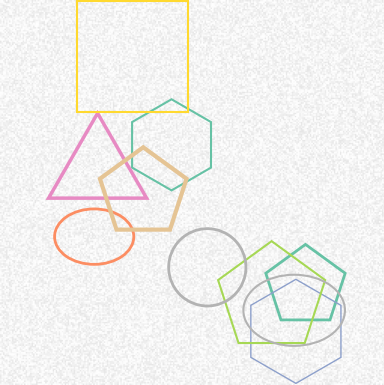[{"shape": "hexagon", "thickness": 1.5, "radius": 0.59, "center": [0.446, 0.624]}, {"shape": "pentagon", "thickness": 2, "radius": 0.54, "center": [0.793, 0.257]}, {"shape": "oval", "thickness": 2, "radius": 0.51, "center": [0.245, 0.385]}, {"shape": "hexagon", "thickness": 1, "radius": 0.68, "center": [0.769, 0.139]}, {"shape": "triangle", "thickness": 2.5, "radius": 0.74, "center": [0.253, 0.559]}, {"shape": "pentagon", "thickness": 1.5, "radius": 0.73, "center": [0.706, 0.227]}, {"shape": "square", "thickness": 1.5, "radius": 0.72, "center": [0.344, 0.854]}, {"shape": "pentagon", "thickness": 3, "radius": 0.59, "center": [0.372, 0.499]}, {"shape": "circle", "thickness": 2, "radius": 0.5, "center": [0.538, 0.306]}, {"shape": "oval", "thickness": 1.5, "radius": 0.66, "center": [0.764, 0.194]}]